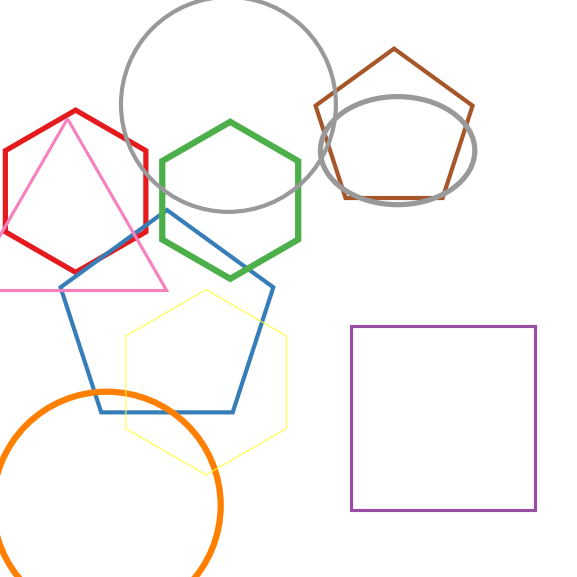[{"shape": "hexagon", "thickness": 2.5, "radius": 0.7, "center": [0.131, 0.668]}, {"shape": "pentagon", "thickness": 2, "radius": 0.97, "center": [0.289, 0.442]}, {"shape": "hexagon", "thickness": 3, "radius": 0.68, "center": [0.399, 0.652]}, {"shape": "square", "thickness": 1.5, "radius": 0.8, "center": [0.767, 0.276]}, {"shape": "circle", "thickness": 3, "radius": 0.99, "center": [0.185, 0.124]}, {"shape": "hexagon", "thickness": 0.5, "radius": 0.8, "center": [0.357, 0.337]}, {"shape": "pentagon", "thickness": 2, "radius": 0.71, "center": [0.682, 0.772]}, {"shape": "triangle", "thickness": 1.5, "radius": 0.99, "center": [0.117, 0.595]}, {"shape": "oval", "thickness": 2.5, "radius": 0.67, "center": [0.688, 0.738]}, {"shape": "circle", "thickness": 2, "radius": 0.93, "center": [0.396, 0.818]}]